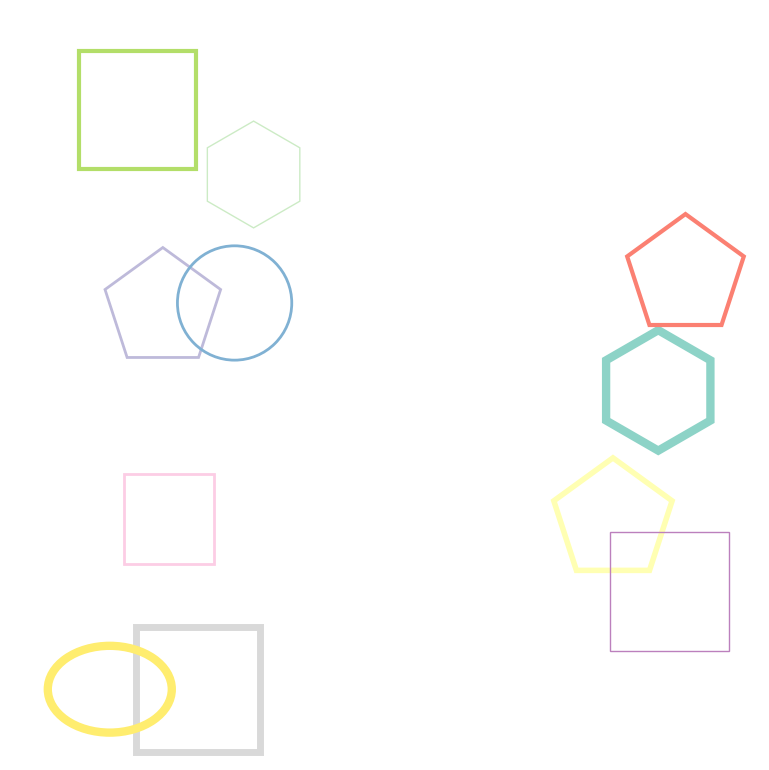[{"shape": "hexagon", "thickness": 3, "radius": 0.39, "center": [0.855, 0.493]}, {"shape": "pentagon", "thickness": 2, "radius": 0.4, "center": [0.796, 0.325]}, {"shape": "pentagon", "thickness": 1, "radius": 0.39, "center": [0.211, 0.6]}, {"shape": "pentagon", "thickness": 1.5, "radius": 0.4, "center": [0.89, 0.642]}, {"shape": "circle", "thickness": 1, "radius": 0.37, "center": [0.305, 0.607]}, {"shape": "square", "thickness": 1.5, "radius": 0.38, "center": [0.178, 0.857]}, {"shape": "square", "thickness": 1, "radius": 0.29, "center": [0.22, 0.326]}, {"shape": "square", "thickness": 2.5, "radius": 0.41, "center": [0.257, 0.104]}, {"shape": "square", "thickness": 0.5, "radius": 0.39, "center": [0.869, 0.232]}, {"shape": "hexagon", "thickness": 0.5, "radius": 0.35, "center": [0.329, 0.773]}, {"shape": "oval", "thickness": 3, "radius": 0.4, "center": [0.143, 0.105]}]